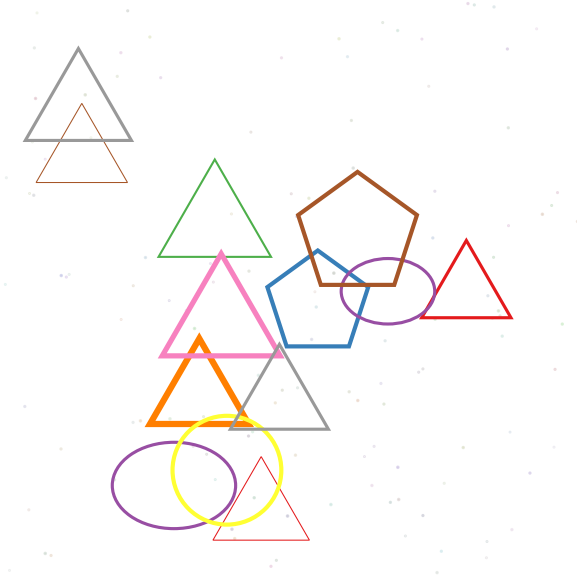[{"shape": "triangle", "thickness": 0.5, "radius": 0.48, "center": [0.452, 0.112]}, {"shape": "triangle", "thickness": 1.5, "radius": 0.45, "center": [0.808, 0.494]}, {"shape": "pentagon", "thickness": 2, "radius": 0.46, "center": [0.55, 0.474]}, {"shape": "triangle", "thickness": 1, "radius": 0.56, "center": [0.372, 0.611]}, {"shape": "oval", "thickness": 1.5, "radius": 0.4, "center": [0.672, 0.495]}, {"shape": "oval", "thickness": 1.5, "radius": 0.53, "center": [0.301, 0.159]}, {"shape": "triangle", "thickness": 3, "radius": 0.49, "center": [0.345, 0.314]}, {"shape": "circle", "thickness": 2, "radius": 0.47, "center": [0.393, 0.185]}, {"shape": "pentagon", "thickness": 2, "radius": 0.54, "center": [0.619, 0.593]}, {"shape": "triangle", "thickness": 0.5, "radius": 0.46, "center": [0.142, 0.729]}, {"shape": "triangle", "thickness": 2.5, "radius": 0.59, "center": [0.383, 0.442]}, {"shape": "triangle", "thickness": 1.5, "radius": 0.53, "center": [0.136, 0.809]}, {"shape": "triangle", "thickness": 1.5, "radius": 0.49, "center": [0.484, 0.305]}]